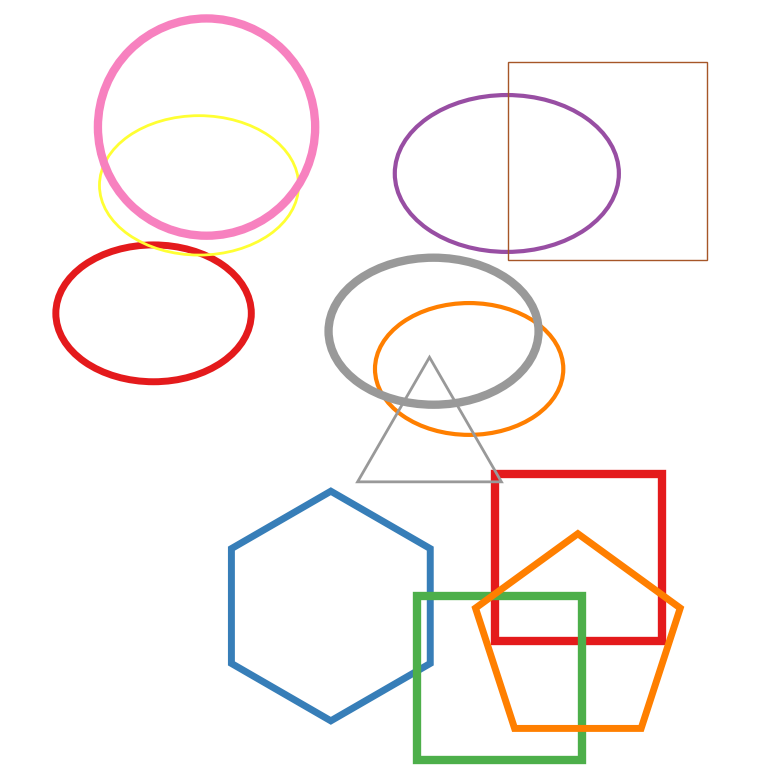[{"shape": "square", "thickness": 3, "radius": 0.54, "center": [0.752, 0.276]}, {"shape": "oval", "thickness": 2.5, "radius": 0.63, "center": [0.199, 0.593]}, {"shape": "hexagon", "thickness": 2.5, "radius": 0.75, "center": [0.43, 0.213]}, {"shape": "square", "thickness": 3, "radius": 0.54, "center": [0.649, 0.119]}, {"shape": "oval", "thickness": 1.5, "radius": 0.73, "center": [0.658, 0.775]}, {"shape": "pentagon", "thickness": 2.5, "radius": 0.7, "center": [0.75, 0.167]}, {"shape": "oval", "thickness": 1.5, "radius": 0.61, "center": [0.609, 0.521]}, {"shape": "oval", "thickness": 1, "radius": 0.65, "center": [0.258, 0.759]}, {"shape": "square", "thickness": 0.5, "radius": 0.64, "center": [0.789, 0.791]}, {"shape": "circle", "thickness": 3, "radius": 0.71, "center": [0.268, 0.835]}, {"shape": "oval", "thickness": 3, "radius": 0.68, "center": [0.563, 0.57]}, {"shape": "triangle", "thickness": 1, "radius": 0.54, "center": [0.558, 0.428]}]